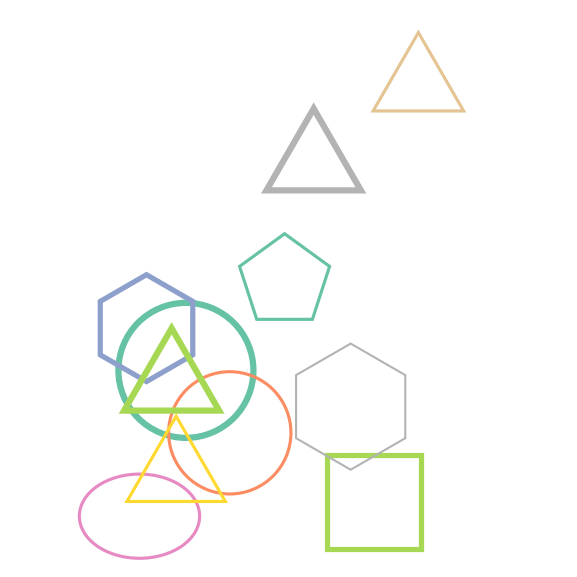[{"shape": "circle", "thickness": 3, "radius": 0.58, "center": [0.322, 0.358]}, {"shape": "pentagon", "thickness": 1.5, "radius": 0.41, "center": [0.493, 0.512]}, {"shape": "circle", "thickness": 1.5, "radius": 0.53, "center": [0.398, 0.25]}, {"shape": "hexagon", "thickness": 2.5, "radius": 0.46, "center": [0.254, 0.431]}, {"shape": "oval", "thickness": 1.5, "radius": 0.52, "center": [0.242, 0.105]}, {"shape": "triangle", "thickness": 3, "radius": 0.48, "center": [0.297, 0.336]}, {"shape": "square", "thickness": 2.5, "radius": 0.41, "center": [0.647, 0.13]}, {"shape": "triangle", "thickness": 1.5, "radius": 0.49, "center": [0.305, 0.18]}, {"shape": "triangle", "thickness": 1.5, "radius": 0.45, "center": [0.724, 0.852]}, {"shape": "hexagon", "thickness": 1, "radius": 0.55, "center": [0.607, 0.295]}, {"shape": "triangle", "thickness": 3, "radius": 0.47, "center": [0.543, 0.717]}]